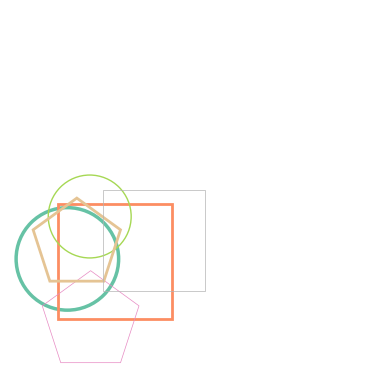[{"shape": "circle", "thickness": 2.5, "radius": 0.67, "center": [0.175, 0.328]}, {"shape": "square", "thickness": 2, "radius": 0.74, "center": [0.299, 0.32]}, {"shape": "pentagon", "thickness": 0.5, "radius": 0.66, "center": [0.235, 0.165]}, {"shape": "circle", "thickness": 1, "radius": 0.54, "center": [0.233, 0.438]}, {"shape": "pentagon", "thickness": 2, "radius": 0.6, "center": [0.2, 0.366]}, {"shape": "square", "thickness": 0.5, "radius": 0.66, "center": [0.401, 0.375]}]